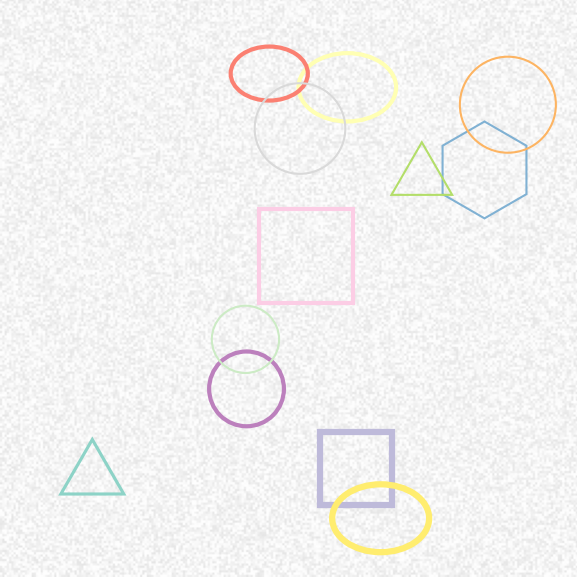[{"shape": "triangle", "thickness": 1.5, "radius": 0.31, "center": [0.16, 0.175]}, {"shape": "oval", "thickness": 2, "radius": 0.42, "center": [0.601, 0.848]}, {"shape": "square", "thickness": 3, "radius": 0.31, "center": [0.616, 0.188]}, {"shape": "oval", "thickness": 2, "radius": 0.33, "center": [0.466, 0.872]}, {"shape": "hexagon", "thickness": 1, "radius": 0.42, "center": [0.839, 0.705]}, {"shape": "circle", "thickness": 1, "radius": 0.42, "center": [0.879, 0.818]}, {"shape": "triangle", "thickness": 1, "radius": 0.3, "center": [0.73, 0.692]}, {"shape": "square", "thickness": 2, "radius": 0.41, "center": [0.53, 0.556]}, {"shape": "circle", "thickness": 1, "radius": 0.39, "center": [0.519, 0.777]}, {"shape": "circle", "thickness": 2, "radius": 0.32, "center": [0.427, 0.326]}, {"shape": "circle", "thickness": 1, "radius": 0.29, "center": [0.425, 0.412]}, {"shape": "oval", "thickness": 3, "radius": 0.42, "center": [0.659, 0.102]}]